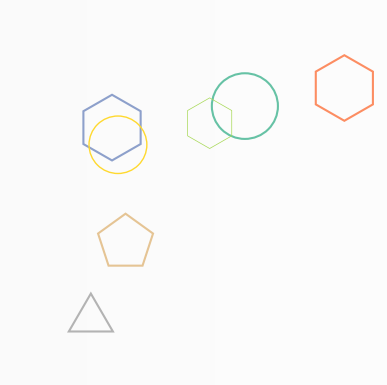[{"shape": "circle", "thickness": 1.5, "radius": 0.43, "center": [0.632, 0.724]}, {"shape": "hexagon", "thickness": 1.5, "radius": 0.43, "center": [0.889, 0.771]}, {"shape": "hexagon", "thickness": 1.5, "radius": 0.43, "center": [0.289, 0.669]}, {"shape": "hexagon", "thickness": 0.5, "radius": 0.33, "center": [0.541, 0.68]}, {"shape": "circle", "thickness": 1, "radius": 0.37, "center": [0.304, 0.624]}, {"shape": "pentagon", "thickness": 1.5, "radius": 0.37, "center": [0.324, 0.37]}, {"shape": "triangle", "thickness": 1.5, "radius": 0.33, "center": [0.234, 0.172]}]